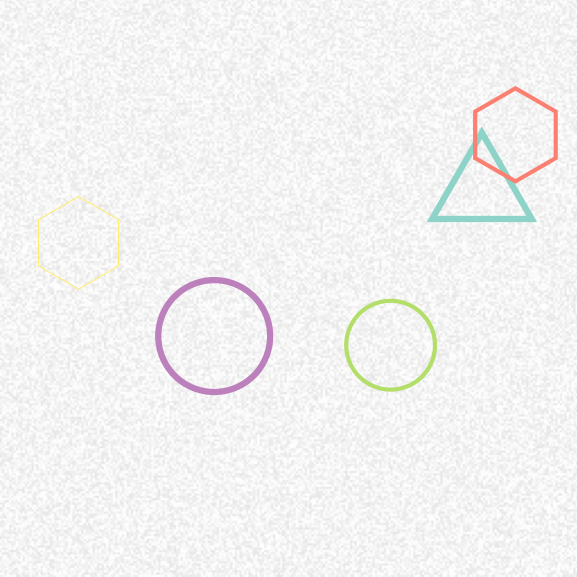[{"shape": "triangle", "thickness": 3, "radius": 0.5, "center": [0.834, 0.67]}, {"shape": "hexagon", "thickness": 2, "radius": 0.4, "center": [0.893, 0.766]}, {"shape": "circle", "thickness": 2, "radius": 0.38, "center": [0.676, 0.401]}, {"shape": "circle", "thickness": 3, "radius": 0.48, "center": [0.371, 0.417]}, {"shape": "hexagon", "thickness": 0.5, "radius": 0.4, "center": [0.136, 0.579]}]